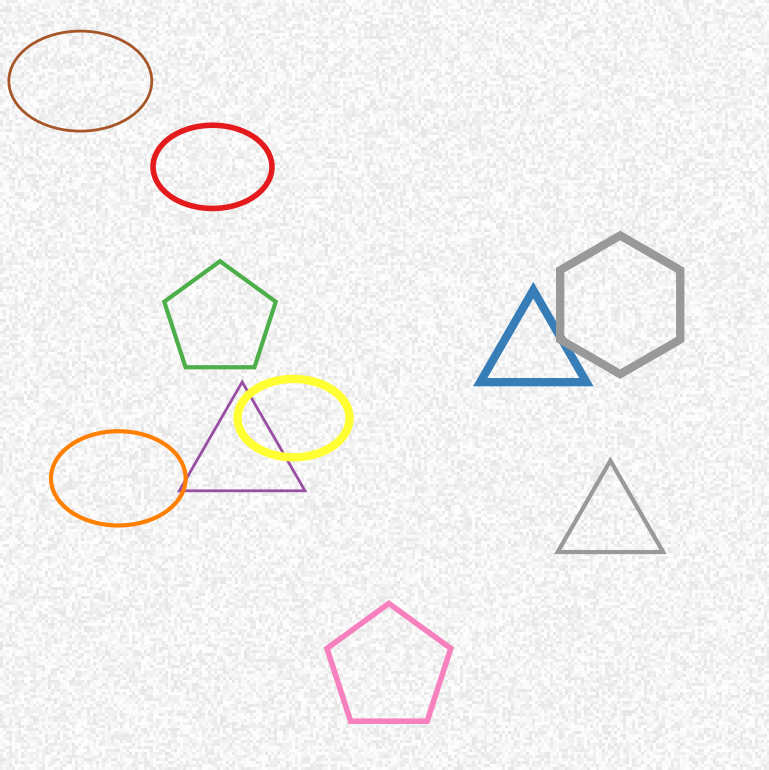[{"shape": "oval", "thickness": 2, "radius": 0.39, "center": [0.276, 0.783]}, {"shape": "triangle", "thickness": 3, "radius": 0.4, "center": [0.693, 0.544]}, {"shape": "pentagon", "thickness": 1.5, "radius": 0.38, "center": [0.286, 0.585]}, {"shape": "triangle", "thickness": 1, "radius": 0.47, "center": [0.315, 0.41]}, {"shape": "oval", "thickness": 1.5, "radius": 0.44, "center": [0.154, 0.379]}, {"shape": "oval", "thickness": 3, "radius": 0.36, "center": [0.381, 0.457]}, {"shape": "oval", "thickness": 1, "radius": 0.46, "center": [0.104, 0.895]}, {"shape": "pentagon", "thickness": 2, "radius": 0.42, "center": [0.505, 0.132]}, {"shape": "triangle", "thickness": 1.5, "radius": 0.4, "center": [0.793, 0.323]}, {"shape": "hexagon", "thickness": 3, "radius": 0.45, "center": [0.805, 0.604]}]